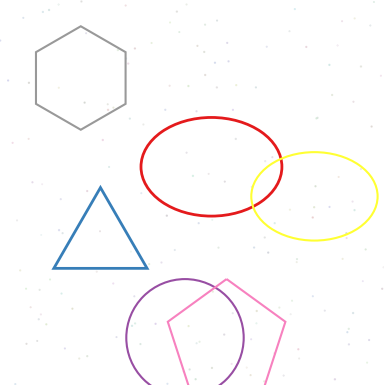[{"shape": "oval", "thickness": 2, "radius": 0.92, "center": [0.549, 0.567]}, {"shape": "triangle", "thickness": 2, "radius": 0.7, "center": [0.261, 0.373]}, {"shape": "circle", "thickness": 1.5, "radius": 0.76, "center": [0.481, 0.123]}, {"shape": "oval", "thickness": 1.5, "radius": 0.82, "center": [0.817, 0.49]}, {"shape": "pentagon", "thickness": 1.5, "radius": 0.8, "center": [0.589, 0.115]}, {"shape": "hexagon", "thickness": 1.5, "radius": 0.67, "center": [0.21, 0.797]}]